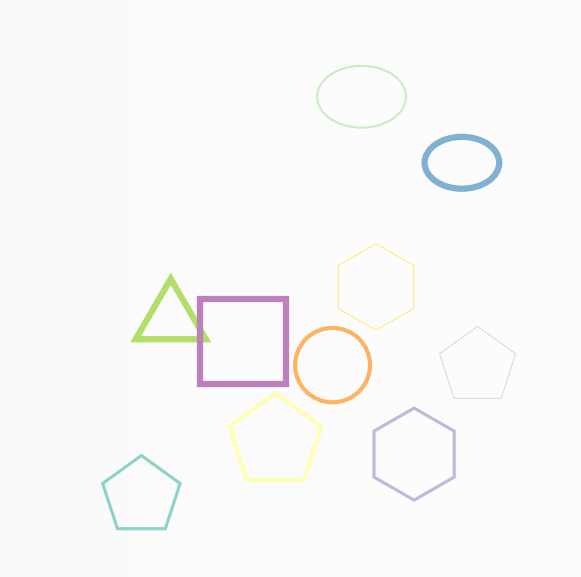[{"shape": "pentagon", "thickness": 1.5, "radius": 0.35, "center": [0.243, 0.14]}, {"shape": "pentagon", "thickness": 2, "radius": 0.42, "center": [0.473, 0.235]}, {"shape": "hexagon", "thickness": 1.5, "radius": 0.4, "center": [0.712, 0.213]}, {"shape": "oval", "thickness": 3, "radius": 0.32, "center": [0.795, 0.717]}, {"shape": "circle", "thickness": 2, "radius": 0.32, "center": [0.572, 0.367]}, {"shape": "triangle", "thickness": 3, "radius": 0.35, "center": [0.294, 0.447]}, {"shape": "pentagon", "thickness": 0.5, "radius": 0.34, "center": [0.822, 0.365]}, {"shape": "square", "thickness": 3, "radius": 0.37, "center": [0.418, 0.408]}, {"shape": "oval", "thickness": 1, "radius": 0.38, "center": [0.622, 0.832]}, {"shape": "hexagon", "thickness": 0.5, "radius": 0.37, "center": [0.647, 0.502]}]